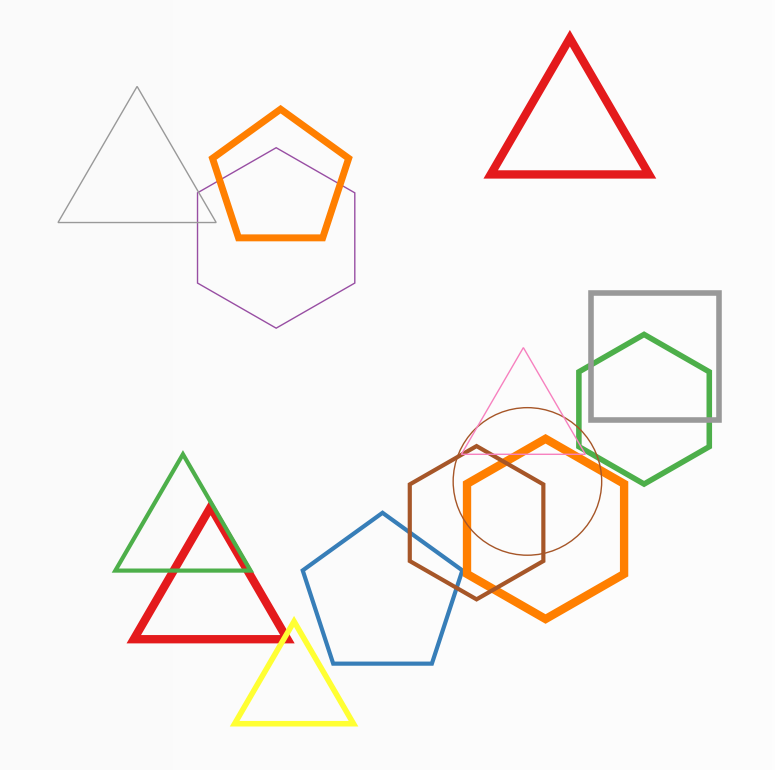[{"shape": "triangle", "thickness": 3, "radius": 0.59, "center": [0.735, 0.832]}, {"shape": "triangle", "thickness": 3, "radius": 0.57, "center": [0.272, 0.227]}, {"shape": "pentagon", "thickness": 1.5, "radius": 0.54, "center": [0.494, 0.226]}, {"shape": "hexagon", "thickness": 2, "radius": 0.49, "center": [0.831, 0.469]}, {"shape": "triangle", "thickness": 1.5, "radius": 0.5, "center": [0.236, 0.309]}, {"shape": "hexagon", "thickness": 0.5, "radius": 0.59, "center": [0.356, 0.691]}, {"shape": "pentagon", "thickness": 2.5, "radius": 0.46, "center": [0.362, 0.766]}, {"shape": "hexagon", "thickness": 3, "radius": 0.59, "center": [0.704, 0.313]}, {"shape": "triangle", "thickness": 2, "radius": 0.44, "center": [0.379, 0.104]}, {"shape": "hexagon", "thickness": 1.5, "radius": 0.5, "center": [0.615, 0.321]}, {"shape": "circle", "thickness": 0.5, "radius": 0.48, "center": [0.681, 0.375]}, {"shape": "triangle", "thickness": 0.5, "radius": 0.46, "center": [0.675, 0.456]}, {"shape": "triangle", "thickness": 0.5, "radius": 0.59, "center": [0.177, 0.77]}, {"shape": "square", "thickness": 2, "radius": 0.41, "center": [0.845, 0.537]}]